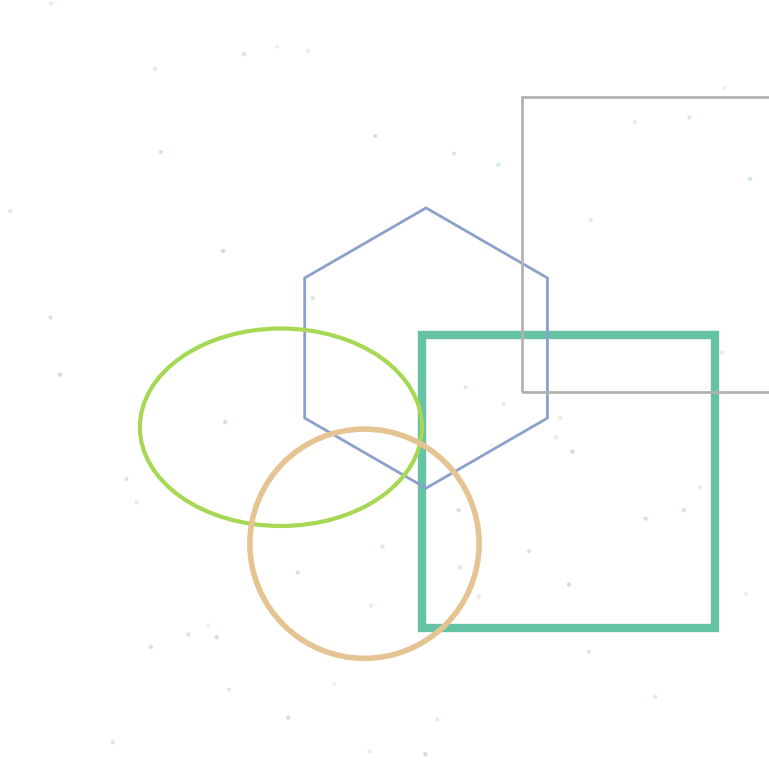[{"shape": "square", "thickness": 3, "radius": 0.95, "center": [0.738, 0.375]}, {"shape": "hexagon", "thickness": 1, "radius": 0.91, "center": [0.553, 0.548]}, {"shape": "oval", "thickness": 1.5, "radius": 0.92, "center": [0.365, 0.445]}, {"shape": "circle", "thickness": 2, "radius": 0.74, "center": [0.473, 0.294]}, {"shape": "square", "thickness": 1, "radius": 0.96, "center": [0.87, 0.682]}]